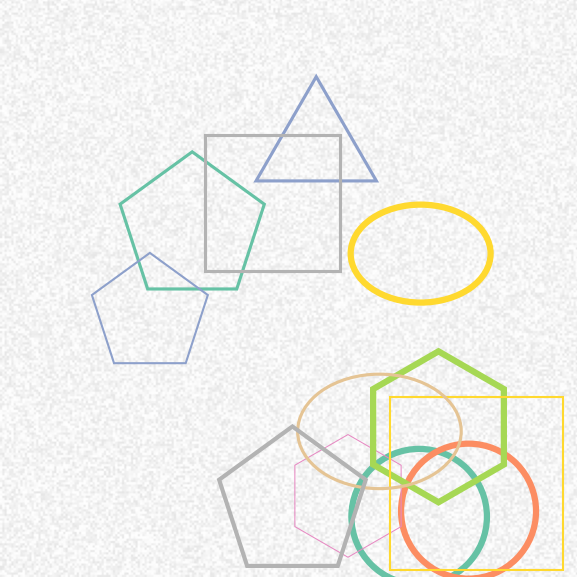[{"shape": "pentagon", "thickness": 1.5, "radius": 0.66, "center": [0.333, 0.605]}, {"shape": "circle", "thickness": 3, "radius": 0.59, "center": [0.726, 0.105]}, {"shape": "circle", "thickness": 3, "radius": 0.58, "center": [0.811, 0.114]}, {"shape": "pentagon", "thickness": 1, "radius": 0.53, "center": [0.26, 0.456]}, {"shape": "triangle", "thickness": 1.5, "radius": 0.6, "center": [0.548, 0.746]}, {"shape": "hexagon", "thickness": 0.5, "radius": 0.53, "center": [0.603, 0.14]}, {"shape": "hexagon", "thickness": 3, "radius": 0.65, "center": [0.759, 0.26]}, {"shape": "square", "thickness": 1, "radius": 0.75, "center": [0.824, 0.162]}, {"shape": "oval", "thickness": 3, "radius": 0.61, "center": [0.728, 0.56]}, {"shape": "oval", "thickness": 1.5, "radius": 0.71, "center": [0.657, 0.252]}, {"shape": "pentagon", "thickness": 2, "radius": 0.67, "center": [0.506, 0.127]}, {"shape": "square", "thickness": 1.5, "radius": 0.59, "center": [0.472, 0.648]}]